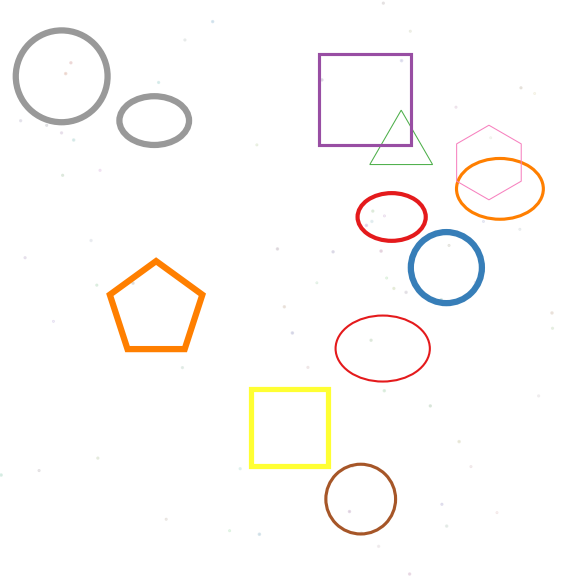[{"shape": "oval", "thickness": 2, "radius": 0.3, "center": [0.678, 0.623]}, {"shape": "oval", "thickness": 1, "radius": 0.41, "center": [0.663, 0.396]}, {"shape": "circle", "thickness": 3, "radius": 0.31, "center": [0.773, 0.536]}, {"shape": "triangle", "thickness": 0.5, "radius": 0.31, "center": [0.695, 0.746]}, {"shape": "square", "thickness": 1.5, "radius": 0.4, "center": [0.632, 0.827]}, {"shape": "pentagon", "thickness": 3, "radius": 0.42, "center": [0.27, 0.463]}, {"shape": "oval", "thickness": 1.5, "radius": 0.38, "center": [0.866, 0.672]}, {"shape": "square", "thickness": 2.5, "radius": 0.33, "center": [0.502, 0.259]}, {"shape": "circle", "thickness": 1.5, "radius": 0.3, "center": [0.625, 0.135]}, {"shape": "hexagon", "thickness": 0.5, "radius": 0.32, "center": [0.847, 0.718]}, {"shape": "circle", "thickness": 3, "radius": 0.4, "center": [0.107, 0.867]}, {"shape": "oval", "thickness": 3, "radius": 0.3, "center": [0.267, 0.79]}]